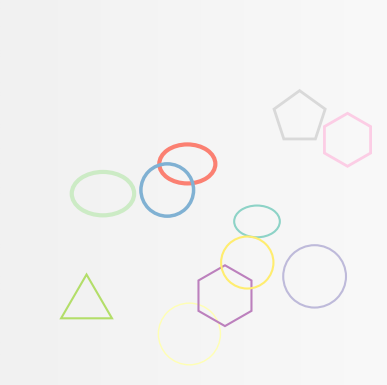[{"shape": "oval", "thickness": 1.5, "radius": 0.29, "center": [0.663, 0.425]}, {"shape": "circle", "thickness": 1, "radius": 0.4, "center": [0.489, 0.133]}, {"shape": "circle", "thickness": 1.5, "radius": 0.4, "center": [0.812, 0.282]}, {"shape": "oval", "thickness": 3, "radius": 0.36, "center": [0.483, 0.574]}, {"shape": "circle", "thickness": 2.5, "radius": 0.34, "center": [0.432, 0.506]}, {"shape": "triangle", "thickness": 1.5, "radius": 0.38, "center": [0.223, 0.211]}, {"shape": "hexagon", "thickness": 2, "radius": 0.34, "center": [0.897, 0.637]}, {"shape": "pentagon", "thickness": 2, "radius": 0.35, "center": [0.773, 0.695]}, {"shape": "hexagon", "thickness": 1.5, "radius": 0.39, "center": [0.581, 0.232]}, {"shape": "oval", "thickness": 3, "radius": 0.4, "center": [0.266, 0.497]}, {"shape": "circle", "thickness": 1.5, "radius": 0.34, "center": [0.638, 0.318]}]